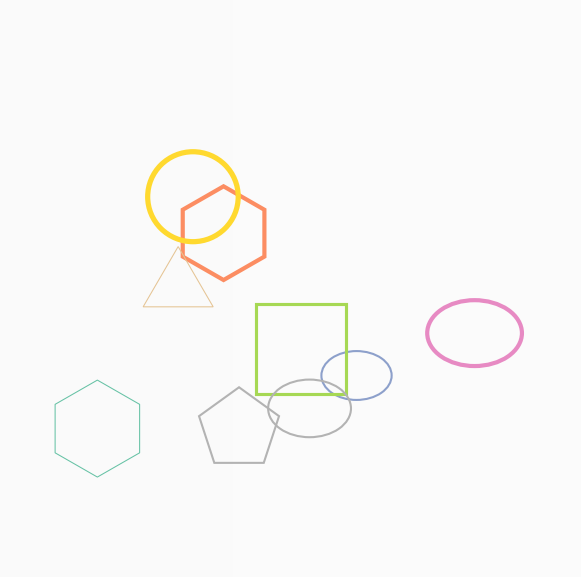[{"shape": "hexagon", "thickness": 0.5, "radius": 0.42, "center": [0.168, 0.257]}, {"shape": "hexagon", "thickness": 2, "radius": 0.41, "center": [0.385, 0.595]}, {"shape": "oval", "thickness": 1, "radius": 0.3, "center": [0.613, 0.349]}, {"shape": "oval", "thickness": 2, "radius": 0.41, "center": [0.816, 0.422]}, {"shape": "square", "thickness": 1.5, "radius": 0.39, "center": [0.518, 0.394]}, {"shape": "circle", "thickness": 2.5, "radius": 0.39, "center": [0.332, 0.659]}, {"shape": "triangle", "thickness": 0.5, "radius": 0.35, "center": [0.307, 0.503]}, {"shape": "pentagon", "thickness": 1, "radius": 0.36, "center": [0.411, 0.256]}, {"shape": "oval", "thickness": 1, "radius": 0.36, "center": [0.533, 0.292]}]